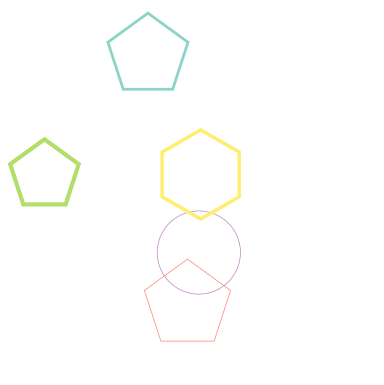[{"shape": "pentagon", "thickness": 2, "radius": 0.55, "center": [0.384, 0.857]}, {"shape": "pentagon", "thickness": 0.5, "radius": 0.59, "center": [0.487, 0.209]}, {"shape": "pentagon", "thickness": 3, "radius": 0.47, "center": [0.115, 0.545]}, {"shape": "circle", "thickness": 0.5, "radius": 0.54, "center": [0.516, 0.344]}, {"shape": "hexagon", "thickness": 2.5, "radius": 0.58, "center": [0.521, 0.547]}]